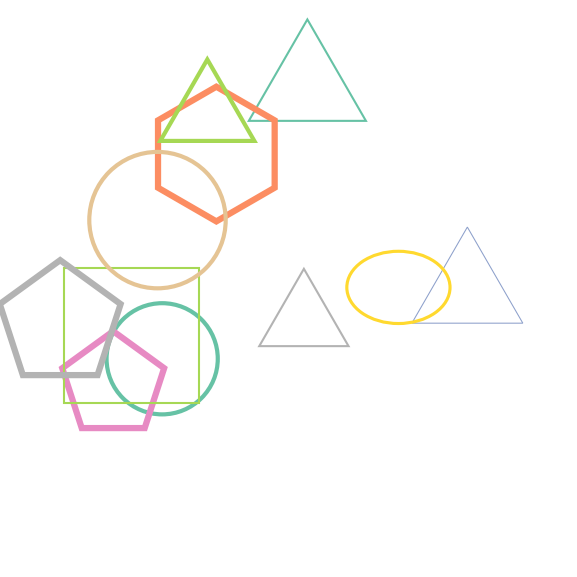[{"shape": "triangle", "thickness": 1, "radius": 0.59, "center": [0.532, 0.848]}, {"shape": "circle", "thickness": 2, "radius": 0.48, "center": [0.281, 0.378]}, {"shape": "hexagon", "thickness": 3, "radius": 0.58, "center": [0.375, 0.732]}, {"shape": "triangle", "thickness": 0.5, "radius": 0.55, "center": [0.809, 0.495]}, {"shape": "pentagon", "thickness": 3, "radius": 0.46, "center": [0.196, 0.333]}, {"shape": "square", "thickness": 1, "radius": 0.59, "center": [0.227, 0.418]}, {"shape": "triangle", "thickness": 2, "radius": 0.47, "center": [0.359, 0.802]}, {"shape": "oval", "thickness": 1.5, "radius": 0.45, "center": [0.69, 0.501]}, {"shape": "circle", "thickness": 2, "radius": 0.59, "center": [0.273, 0.618]}, {"shape": "triangle", "thickness": 1, "radius": 0.45, "center": [0.526, 0.444]}, {"shape": "pentagon", "thickness": 3, "radius": 0.55, "center": [0.104, 0.439]}]